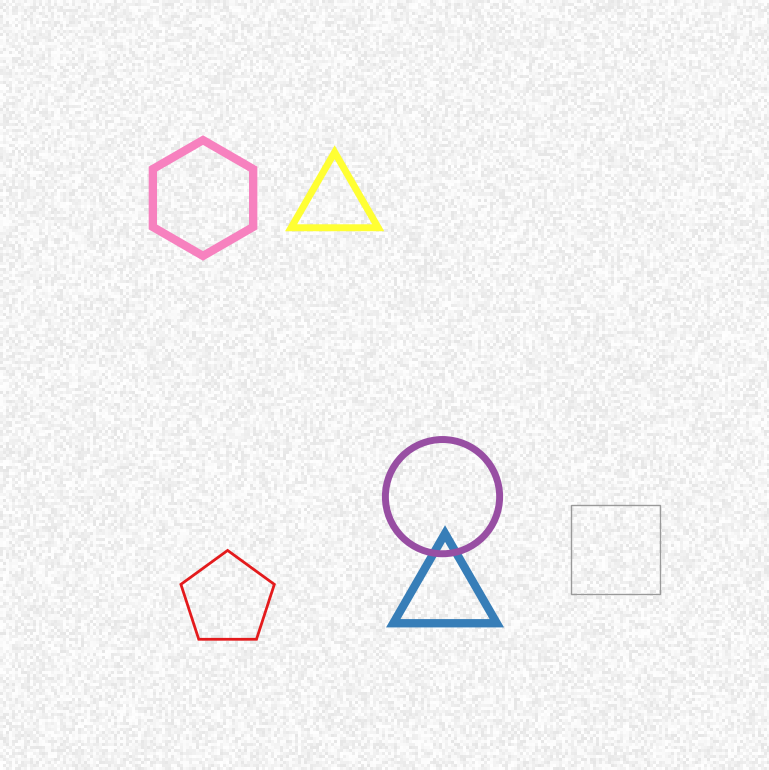[{"shape": "pentagon", "thickness": 1, "radius": 0.32, "center": [0.296, 0.221]}, {"shape": "triangle", "thickness": 3, "radius": 0.39, "center": [0.578, 0.229]}, {"shape": "circle", "thickness": 2.5, "radius": 0.37, "center": [0.575, 0.355]}, {"shape": "triangle", "thickness": 2.5, "radius": 0.33, "center": [0.435, 0.737]}, {"shape": "hexagon", "thickness": 3, "radius": 0.38, "center": [0.264, 0.743]}, {"shape": "square", "thickness": 0.5, "radius": 0.29, "center": [0.8, 0.286]}]